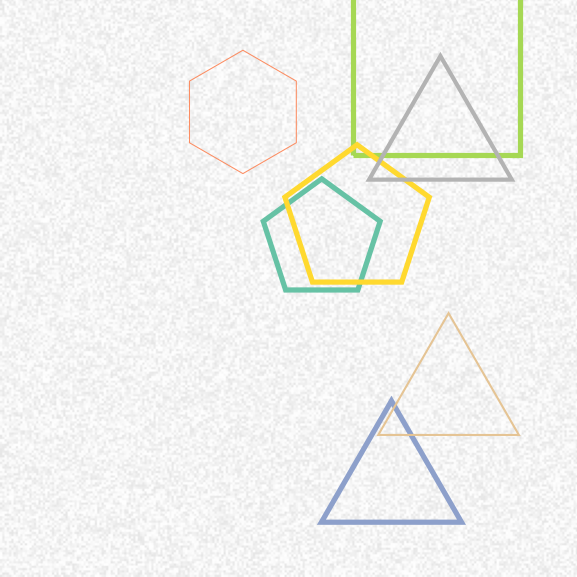[{"shape": "pentagon", "thickness": 2.5, "radius": 0.53, "center": [0.557, 0.583]}, {"shape": "hexagon", "thickness": 0.5, "radius": 0.53, "center": [0.421, 0.805]}, {"shape": "triangle", "thickness": 2.5, "radius": 0.7, "center": [0.678, 0.165]}, {"shape": "square", "thickness": 2.5, "radius": 0.72, "center": [0.756, 0.875]}, {"shape": "pentagon", "thickness": 2.5, "radius": 0.66, "center": [0.618, 0.617]}, {"shape": "triangle", "thickness": 1, "radius": 0.7, "center": [0.777, 0.316]}, {"shape": "triangle", "thickness": 2, "radius": 0.71, "center": [0.763, 0.759]}]